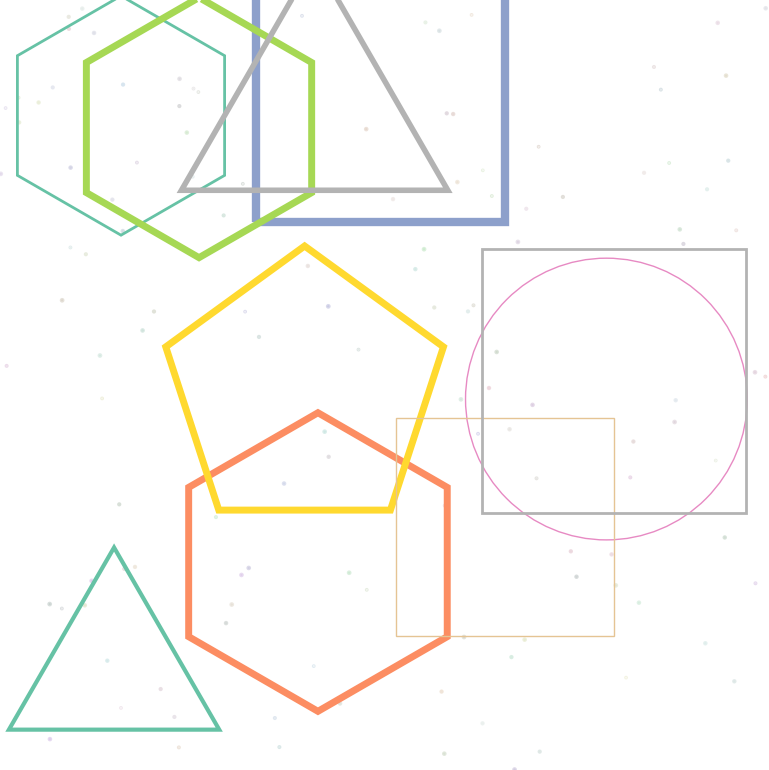[{"shape": "hexagon", "thickness": 1, "radius": 0.78, "center": [0.157, 0.85]}, {"shape": "triangle", "thickness": 1.5, "radius": 0.79, "center": [0.148, 0.131]}, {"shape": "hexagon", "thickness": 2.5, "radius": 0.97, "center": [0.413, 0.27]}, {"shape": "square", "thickness": 3, "radius": 0.81, "center": [0.494, 0.874]}, {"shape": "circle", "thickness": 0.5, "radius": 0.91, "center": [0.788, 0.482]}, {"shape": "hexagon", "thickness": 2.5, "radius": 0.84, "center": [0.258, 0.834]}, {"shape": "pentagon", "thickness": 2.5, "radius": 0.95, "center": [0.396, 0.491]}, {"shape": "square", "thickness": 0.5, "radius": 0.71, "center": [0.656, 0.316]}, {"shape": "triangle", "thickness": 2, "radius": 1.0, "center": [0.409, 0.853]}, {"shape": "square", "thickness": 1, "radius": 0.86, "center": [0.798, 0.505]}]